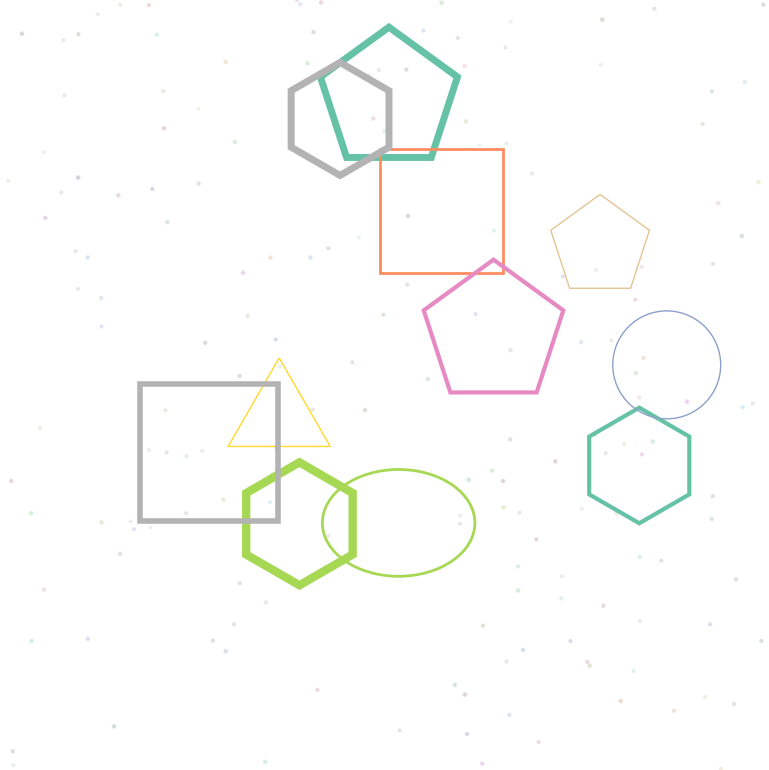[{"shape": "hexagon", "thickness": 1.5, "radius": 0.38, "center": [0.83, 0.396]}, {"shape": "pentagon", "thickness": 2.5, "radius": 0.47, "center": [0.505, 0.871]}, {"shape": "square", "thickness": 1, "radius": 0.4, "center": [0.574, 0.726]}, {"shape": "circle", "thickness": 0.5, "radius": 0.35, "center": [0.866, 0.526]}, {"shape": "pentagon", "thickness": 1.5, "radius": 0.48, "center": [0.641, 0.567]}, {"shape": "oval", "thickness": 1, "radius": 0.5, "center": [0.518, 0.321]}, {"shape": "hexagon", "thickness": 3, "radius": 0.4, "center": [0.389, 0.32]}, {"shape": "triangle", "thickness": 0.5, "radius": 0.38, "center": [0.363, 0.458]}, {"shape": "pentagon", "thickness": 0.5, "radius": 0.34, "center": [0.779, 0.68]}, {"shape": "hexagon", "thickness": 2.5, "radius": 0.37, "center": [0.442, 0.846]}, {"shape": "square", "thickness": 2, "radius": 0.45, "center": [0.272, 0.412]}]